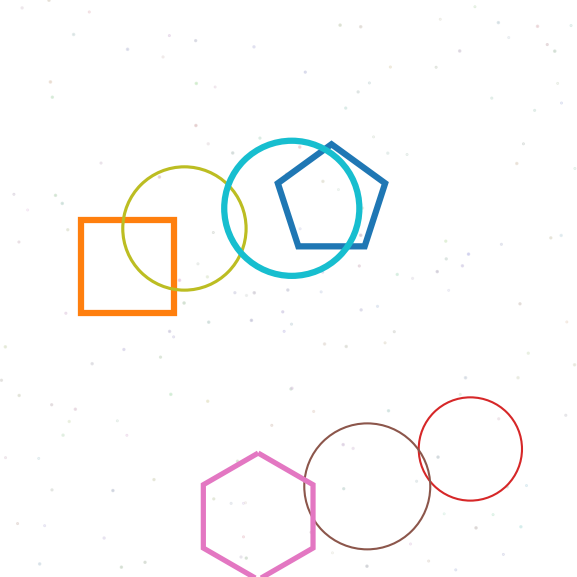[{"shape": "pentagon", "thickness": 3, "radius": 0.49, "center": [0.574, 0.652]}, {"shape": "square", "thickness": 3, "radius": 0.4, "center": [0.221, 0.537]}, {"shape": "circle", "thickness": 1, "radius": 0.45, "center": [0.814, 0.222]}, {"shape": "circle", "thickness": 1, "radius": 0.55, "center": [0.636, 0.157]}, {"shape": "hexagon", "thickness": 2.5, "radius": 0.55, "center": [0.447, 0.105]}, {"shape": "circle", "thickness": 1.5, "radius": 0.53, "center": [0.319, 0.603]}, {"shape": "circle", "thickness": 3, "radius": 0.58, "center": [0.505, 0.638]}]